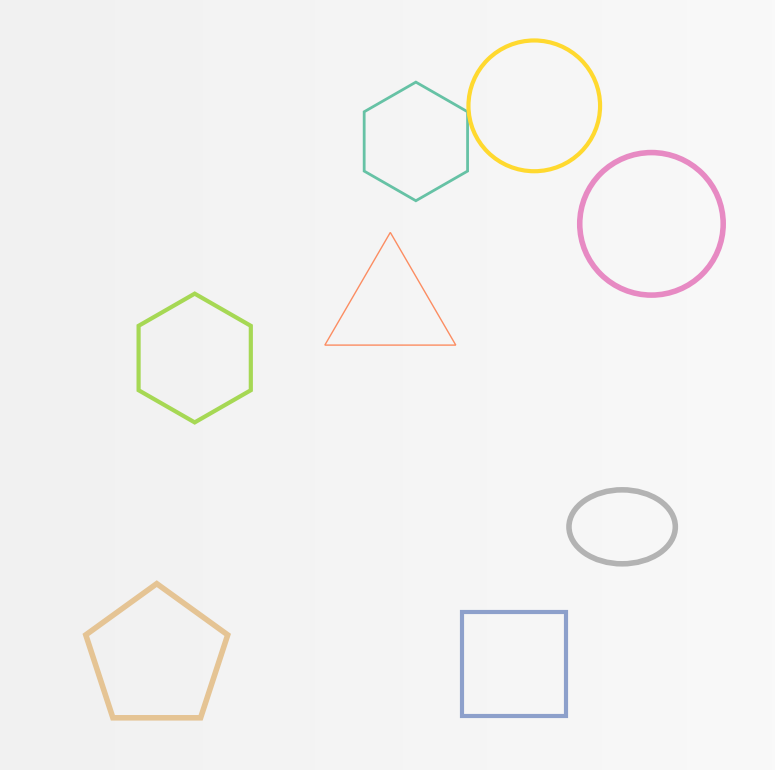[{"shape": "hexagon", "thickness": 1, "radius": 0.39, "center": [0.537, 0.816]}, {"shape": "triangle", "thickness": 0.5, "radius": 0.49, "center": [0.504, 0.601]}, {"shape": "square", "thickness": 1.5, "radius": 0.34, "center": [0.663, 0.138]}, {"shape": "circle", "thickness": 2, "radius": 0.46, "center": [0.841, 0.709]}, {"shape": "hexagon", "thickness": 1.5, "radius": 0.42, "center": [0.251, 0.535]}, {"shape": "circle", "thickness": 1.5, "radius": 0.42, "center": [0.689, 0.863]}, {"shape": "pentagon", "thickness": 2, "radius": 0.48, "center": [0.202, 0.146]}, {"shape": "oval", "thickness": 2, "radius": 0.34, "center": [0.803, 0.316]}]